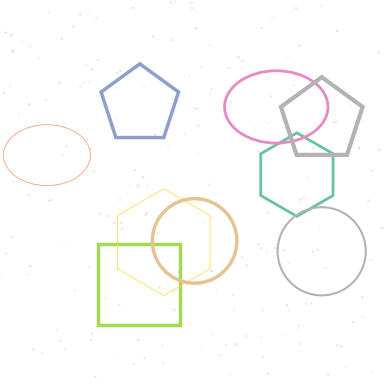[{"shape": "hexagon", "thickness": 2, "radius": 0.54, "center": [0.771, 0.546]}, {"shape": "oval", "thickness": 0.5, "radius": 0.56, "center": [0.122, 0.597]}, {"shape": "pentagon", "thickness": 2.5, "radius": 0.53, "center": [0.363, 0.728]}, {"shape": "oval", "thickness": 2, "radius": 0.67, "center": [0.718, 0.722]}, {"shape": "square", "thickness": 2.5, "radius": 0.53, "center": [0.36, 0.261]}, {"shape": "hexagon", "thickness": 0.5, "radius": 0.69, "center": [0.425, 0.371]}, {"shape": "circle", "thickness": 2.5, "radius": 0.55, "center": [0.505, 0.374]}, {"shape": "circle", "thickness": 1.5, "radius": 0.57, "center": [0.836, 0.347]}, {"shape": "pentagon", "thickness": 3, "radius": 0.56, "center": [0.836, 0.688]}]